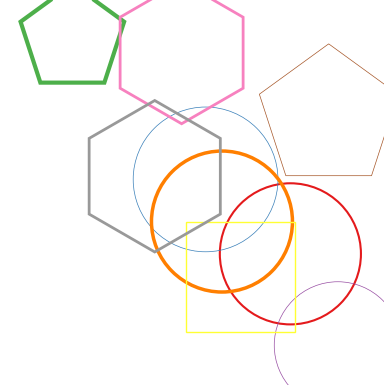[{"shape": "circle", "thickness": 1.5, "radius": 0.92, "center": [0.754, 0.341]}, {"shape": "circle", "thickness": 0.5, "radius": 0.94, "center": [0.534, 0.534]}, {"shape": "pentagon", "thickness": 3, "radius": 0.71, "center": [0.188, 0.9]}, {"shape": "circle", "thickness": 0.5, "radius": 0.83, "center": [0.877, 0.103]}, {"shape": "circle", "thickness": 2.5, "radius": 0.92, "center": [0.577, 0.425]}, {"shape": "square", "thickness": 1, "radius": 0.71, "center": [0.624, 0.28]}, {"shape": "pentagon", "thickness": 0.5, "radius": 0.95, "center": [0.854, 0.697]}, {"shape": "hexagon", "thickness": 2, "radius": 0.92, "center": [0.472, 0.863]}, {"shape": "hexagon", "thickness": 2, "radius": 0.98, "center": [0.402, 0.542]}]